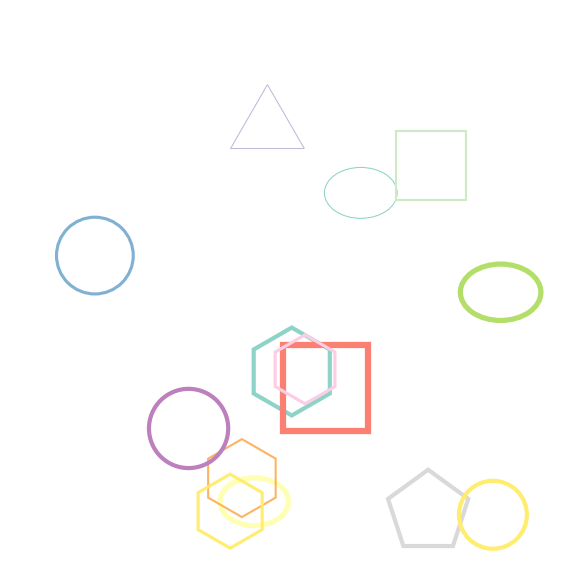[{"shape": "hexagon", "thickness": 2, "radius": 0.38, "center": [0.505, 0.356]}, {"shape": "oval", "thickness": 0.5, "radius": 0.31, "center": [0.625, 0.665]}, {"shape": "oval", "thickness": 2.5, "radius": 0.3, "center": [0.44, 0.13]}, {"shape": "triangle", "thickness": 0.5, "radius": 0.37, "center": [0.463, 0.779]}, {"shape": "square", "thickness": 3, "radius": 0.37, "center": [0.564, 0.327]}, {"shape": "circle", "thickness": 1.5, "radius": 0.33, "center": [0.164, 0.557]}, {"shape": "hexagon", "thickness": 1, "radius": 0.34, "center": [0.419, 0.171]}, {"shape": "oval", "thickness": 2.5, "radius": 0.35, "center": [0.867, 0.493]}, {"shape": "hexagon", "thickness": 1.5, "radius": 0.3, "center": [0.528, 0.36]}, {"shape": "pentagon", "thickness": 2, "radius": 0.37, "center": [0.741, 0.113]}, {"shape": "circle", "thickness": 2, "radius": 0.34, "center": [0.327, 0.257]}, {"shape": "square", "thickness": 1, "radius": 0.3, "center": [0.746, 0.712]}, {"shape": "hexagon", "thickness": 1.5, "radius": 0.32, "center": [0.399, 0.114]}, {"shape": "circle", "thickness": 2, "radius": 0.29, "center": [0.854, 0.108]}]